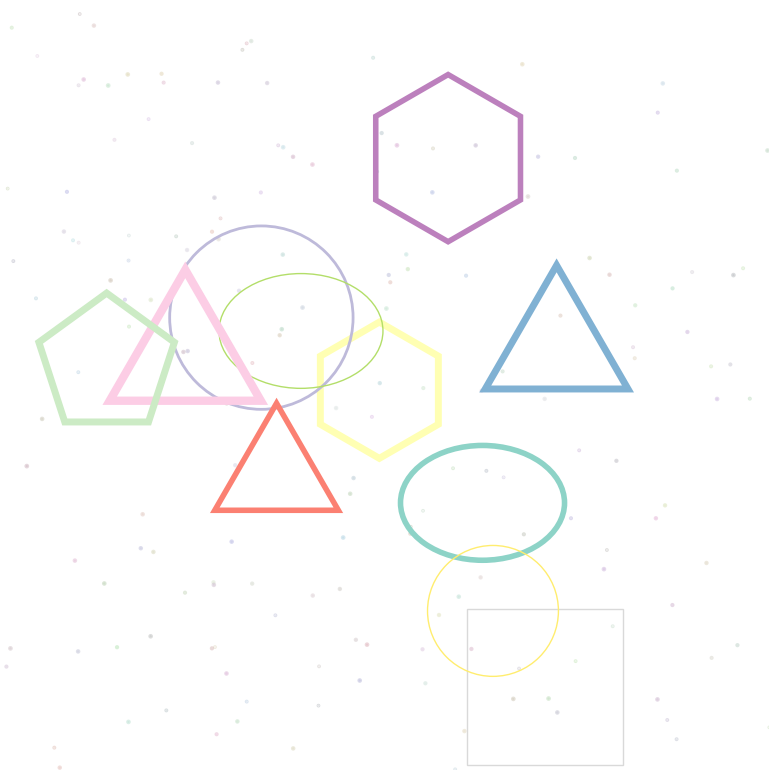[{"shape": "oval", "thickness": 2, "radius": 0.53, "center": [0.627, 0.347]}, {"shape": "hexagon", "thickness": 2.5, "radius": 0.44, "center": [0.493, 0.493]}, {"shape": "circle", "thickness": 1, "radius": 0.6, "center": [0.339, 0.587]}, {"shape": "triangle", "thickness": 2, "radius": 0.46, "center": [0.359, 0.384]}, {"shape": "triangle", "thickness": 2.5, "radius": 0.54, "center": [0.723, 0.548]}, {"shape": "oval", "thickness": 0.5, "radius": 0.53, "center": [0.391, 0.57]}, {"shape": "triangle", "thickness": 3, "radius": 0.57, "center": [0.241, 0.536]}, {"shape": "square", "thickness": 0.5, "radius": 0.51, "center": [0.707, 0.108]}, {"shape": "hexagon", "thickness": 2, "radius": 0.54, "center": [0.582, 0.795]}, {"shape": "pentagon", "thickness": 2.5, "radius": 0.46, "center": [0.139, 0.527]}, {"shape": "circle", "thickness": 0.5, "radius": 0.43, "center": [0.64, 0.207]}]